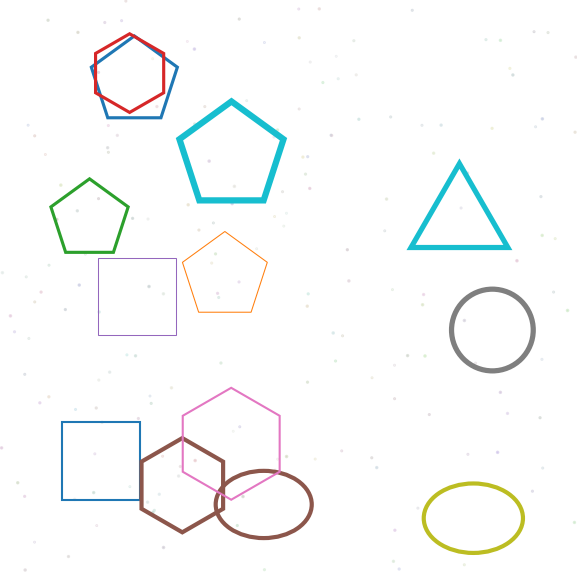[{"shape": "square", "thickness": 1, "radius": 0.34, "center": [0.175, 0.202]}, {"shape": "pentagon", "thickness": 1.5, "radius": 0.39, "center": [0.233, 0.859]}, {"shape": "pentagon", "thickness": 0.5, "radius": 0.39, "center": [0.389, 0.521]}, {"shape": "pentagon", "thickness": 1.5, "radius": 0.35, "center": [0.155, 0.619]}, {"shape": "hexagon", "thickness": 1.5, "radius": 0.34, "center": [0.224, 0.873]}, {"shape": "square", "thickness": 0.5, "radius": 0.34, "center": [0.238, 0.486]}, {"shape": "hexagon", "thickness": 2, "radius": 0.41, "center": [0.316, 0.159]}, {"shape": "oval", "thickness": 2, "radius": 0.42, "center": [0.457, 0.126]}, {"shape": "hexagon", "thickness": 1, "radius": 0.48, "center": [0.4, 0.231]}, {"shape": "circle", "thickness": 2.5, "radius": 0.35, "center": [0.853, 0.428]}, {"shape": "oval", "thickness": 2, "radius": 0.43, "center": [0.82, 0.102]}, {"shape": "triangle", "thickness": 2.5, "radius": 0.48, "center": [0.796, 0.619]}, {"shape": "pentagon", "thickness": 3, "radius": 0.47, "center": [0.401, 0.729]}]